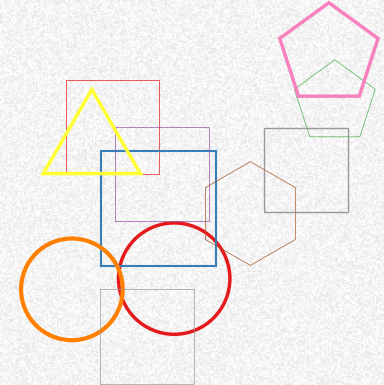[{"shape": "square", "thickness": 0.5, "radius": 0.61, "center": [0.292, 0.669]}, {"shape": "circle", "thickness": 2.5, "radius": 0.72, "center": [0.452, 0.276]}, {"shape": "square", "thickness": 1.5, "radius": 0.74, "center": [0.411, 0.458]}, {"shape": "pentagon", "thickness": 0.5, "radius": 0.55, "center": [0.87, 0.734]}, {"shape": "square", "thickness": 0.5, "radius": 0.61, "center": [0.421, 0.548]}, {"shape": "circle", "thickness": 3, "radius": 0.66, "center": [0.187, 0.248]}, {"shape": "triangle", "thickness": 2.5, "radius": 0.73, "center": [0.238, 0.622]}, {"shape": "hexagon", "thickness": 0.5, "radius": 0.67, "center": [0.65, 0.445]}, {"shape": "pentagon", "thickness": 2.5, "radius": 0.67, "center": [0.854, 0.859]}, {"shape": "square", "thickness": 1, "radius": 0.54, "center": [0.795, 0.559]}, {"shape": "square", "thickness": 0.5, "radius": 0.62, "center": [0.382, 0.126]}]